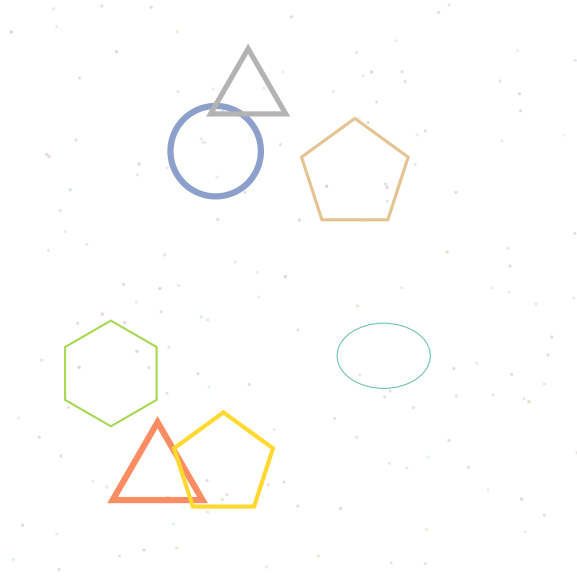[{"shape": "oval", "thickness": 0.5, "radius": 0.4, "center": [0.664, 0.383]}, {"shape": "triangle", "thickness": 3, "radius": 0.45, "center": [0.273, 0.178]}, {"shape": "circle", "thickness": 3, "radius": 0.39, "center": [0.373, 0.737]}, {"shape": "hexagon", "thickness": 1, "radius": 0.46, "center": [0.192, 0.352]}, {"shape": "pentagon", "thickness": 2, "radius": 0.45, "center": [0.387, 0.195]}, {"shape": "pentagon", "thickness": 1.5, "radius": 0.49, "center": [0.614, 0.697]}, {"shape": "triangle", "thickness": 2.5, "radius": 0.38, "center": [0.43, 0.839]}]